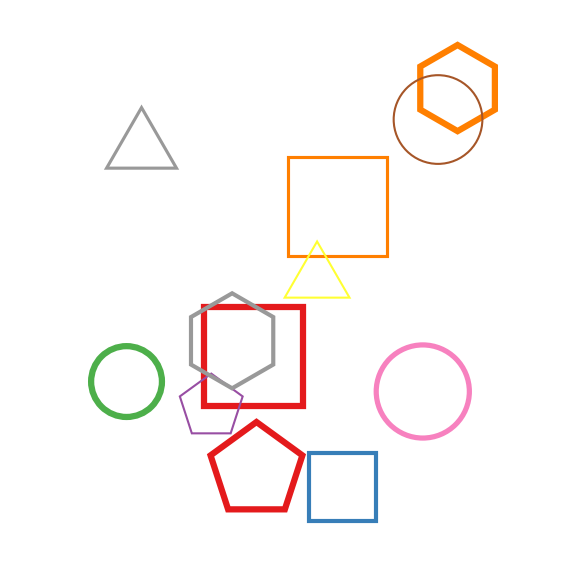[{"shape": "square", "thickness": 3, "radius": 0.43, "center": [0.439, 0.382]}, {"shape": "pentagon", "thickness": 3, "radius": 0.42, "center": [0.444, 0.185]}, {"shape": "square", "thickness": 2, "radius": 0.29, "center": [0.593, 0.155]}, {"shape": "circle", "thickness": 3, "radius": 0.31, "center": [0.219, 0.338]}, {"shape": "pentagon", "thickness": 1, "radius": 0.29, "center": [0.366, 0.295]}, {"shape": "hexagon", "thickness": 3, "radius": 0.37, "center": [0.792, 0.847]}, {"shape": "square", "thickness": 1.5, "radius": 0.43, "center": [0.585, 0.641]}, {"shape": "triangle", "thickness": 1, "radius": 0.32, "center": [0.549, 0.516]}, {"shape": "circle", "thickness": 1, "radius": 0.38, "center": [0.758, 0.792]}, {"shape": "circle", "thickness": 2.5, "radius": 0.4, "center": [0.732, 0.321]}, {"shape": "hexagon", "thickness": 2, "radius": 0.41, "center": [0.402, 0.409]}, {"shape": "triangle", "thickness": 1.5, "radius": 0.35, "center": [0.245, 0.743]}]